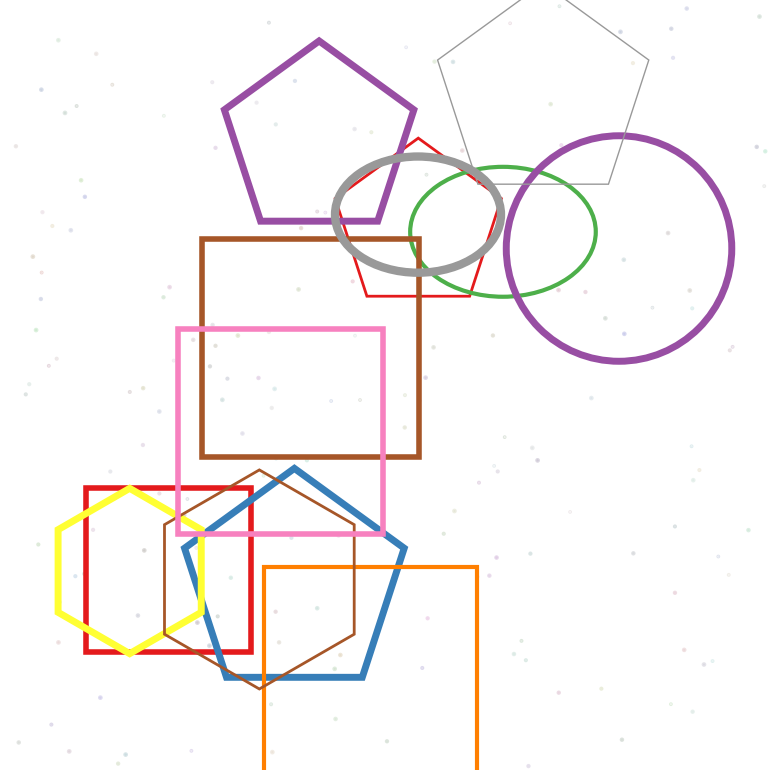[{"shape": "pentagon", "thickness": 1, "radius": 0.57, "center": [0.543, 0.707]}, {"shape": "square", "thickness": 2, "radius": 0.53, "center": [0.219, 0.26]}, {"shape": "pentagon", "thickness": 2.5, "radius": 0.75, "center": [0.382, 0.242]}, {"shape": "oval", "thickness": 1.5, "radius": 0.6, "center": [0.653, 0.699]}, {"shape": "pentagon", "thickness": 2.5, "radius": 0.65, "center": [0.414, 0.817]}, {"shape": "circle", "thickness": 2.5, "radius": 0.73, "center": [0.804, 0.677]}, {"shape": "square", "thickness": 1.5, "radius": 0.69, "center": [0.481, 0.125]}, {"shape": "hexagon", "thickness": 2.5, "radius": 0.54, "center": [0.168, 0.258]}, {"shape": "square", "thickness": 2, "radius": 0.71, "center": [0.403, 0.548]}, {"shape": "hexagon", "thickness": 1, "radius": 0.71, "center": [0.337, 0.247]}, {"shape": "square", "thickness": 2, "radius": 0.67, "center": [0.364, 0.44]}, {"shape": "oval", "thickness": 3, "radius": 0.54, "center": [0.543, 0.721]}, {"shape": "pentagon", "thickness": 0.5, "radius": 0.72, "center": [0.705, 0.877]}]